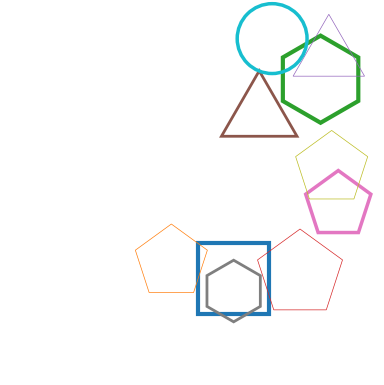[{"shape": "square", "thickness": 3, "radius": 0.46, "center": [0.607, 0.277]}, {"shape": "pentagon", "thickness": 0.5, "radius": 0.49, "center": [0.445, 0.32]}, {"shape": "hexagon", "thickness": 3, "radius": 0.57, "center": [0.833, 0.794]}, {"shape": "pentagon", "thickness": 0.5, "radius": 0.58, "center": [0.779, 0.289]}, {"shape": "triangle", "thickness": 0.5, "radius": 0.54, "center": [0.854, 0.856]}, {"shape": "triangle", "thickness": 2, "radius": 0.57, "center": [0.673, 0.703]}, {"shape": "pentagon", "thickness": 2.5, "radius": 0.45, "center": [0.879, 0.468]}, {"shape": "hexagon", "thickness": 2, "radius": 0.4, "center": [0.607, 0.244]}, {"shape": "pentagon", "thickness": 0.5, "radius": 0.49, "center": [0.861, 0.563]}, {"shape": "circle", "thickness": 2.5, "radius": 0.45, "center": [0.707, 0.9]}]